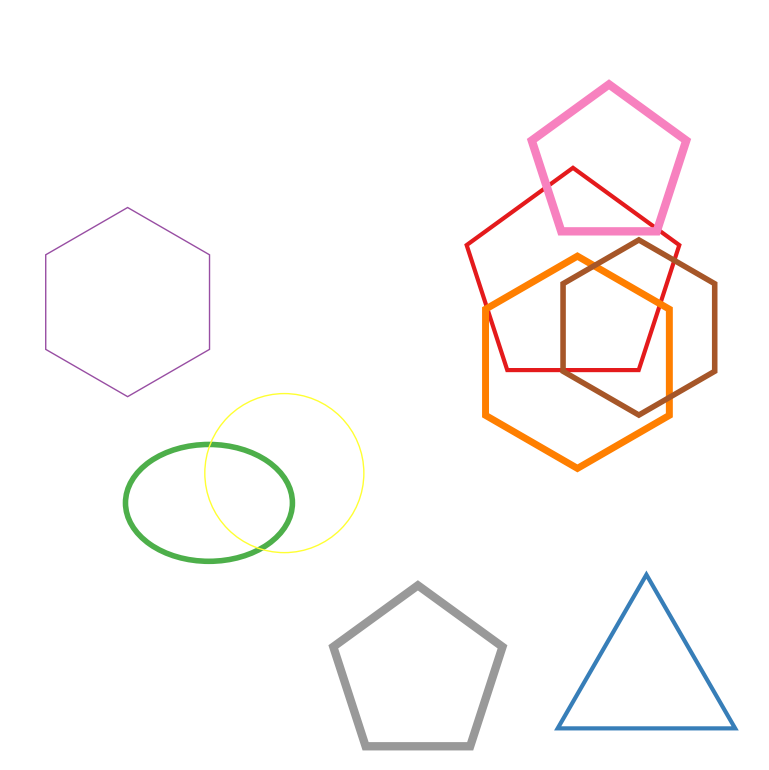[{"shape": "pentagon", "thickness": 1.5, "radius": 0.73, "center": [0.744, 0.637]}, {"shape": "triangle", "thickness": 1.5, "radius": 0.67, "center": [0.839, 0.121]}, {"shape": "oval", "thickness": 2, "radius": 0.54, "center": [0.271, 0.347]}, {"shape": "hexagon", "thickness": 0.5, "radius": 0.61, "center": [0.166, 0.608]}, {"shape": "hexagon", "thickness": 2.5, "radius": 0.69, "center": [0.75, 0.53]}, {"shape": "circle", "thickness": 0.5, "radius": 0.52, "center": [0.369, 0.386]}, {"shape": "hexagon", "thickness": 2, "radius": 0.57, "center": [0.83, 0.575]}, {"shape": "pentagon", "thickness": 3, "radius": 0.53, "center": [0.791, 0.785]}, {"shape": "pentagon", "thickness": 3, "radius": 0.58, "center": [0.543, 0.124]}]